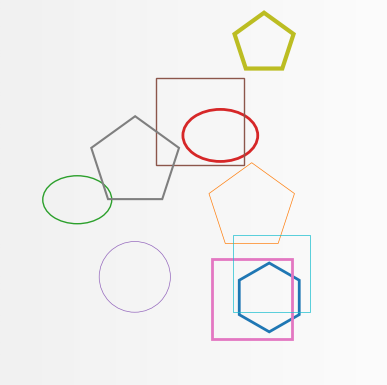[{"shape": "hexagon", "thickness": 2, "radius": 0.45, "center": [0.695, 0.227]}, {"shape": "pentagon", "thickness": 0.5, "radius": 0.58, "center": [0.65, 0.461]}, {"shape": "oval", "thickness": 1, "radius": 0.44, "center": [0.199, 0.481]}, {"shape": "oval", "thickness": 2, "radius": 0.48, "center": [0.569, 0.648]}, {"shape": "circle", "thickness": 0.5, "radius": 0.46, "center": [0.348, 0.281]}, {"shape": "square", "thickness": 1, "radius": 0.56, "center": [0.517, 0.684]}, {"shape": "square", "thickness": 2, "radius": 0.51, "center": [0.651, 0.224]}, {"shape": "pentagon", "thickness": 1.5, "radius": 0.6, "center": [0.349, 0.579]}, {"shape": "pentagon", "thickness": 3, "radius": 0.4, "center": [0.681, 0.887]}, {"shape": "square", "thickness": 0.5, "radius": 0.5, "center": [0.7, 0.289]}]